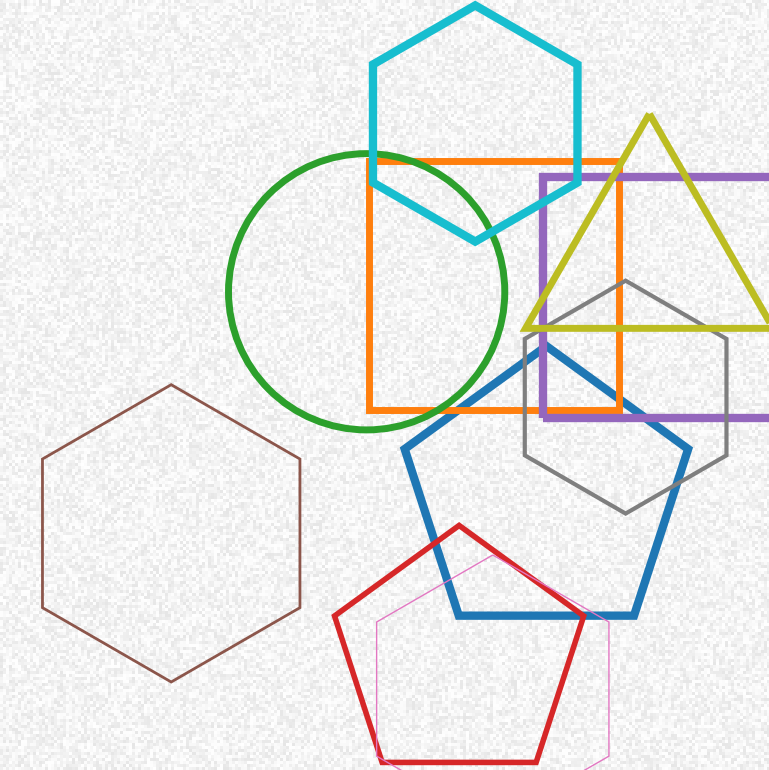[{"shape": "pentagon", "thickness": 3, "radius": 0.97, "center": [0.71, 0.357]}, {"shape": "square", "thickness": 2.5, "radius": 0.81, "center": [0.642, 0.629]}, {"shape": "circle", "thickness": 2.5, "radius": 0.9, "center": [0.476, 0.621]}, {"shape": "pentagon", "thickness": 2, "radius": 0.85, "center": [0.596, 0.147]}, {"shape": "square", "thickness": 3, "radius": 0.78, "center": [0.861, 0.613]}, {"shape": "hexagon", "thickness": 1, "radius": 0.97, "center": [0.222, 0.307]}, {"shape": "hexagon", "thickness": 0.5, "radius": 0.87, "center": [0.64, 0.105]}, {"shape": "hexagon", "thickness": 1.5, "radius": 0.76, "center": [0.813, 0.484]}, {"shape": "triangle", "thickness": 2.5, "radius": 0.93, "center": [0.843, 0.666]}, {"shape": "hexagon", "thickness": 3, "radius": 0.77, "center": [0.617, 0.84]}]